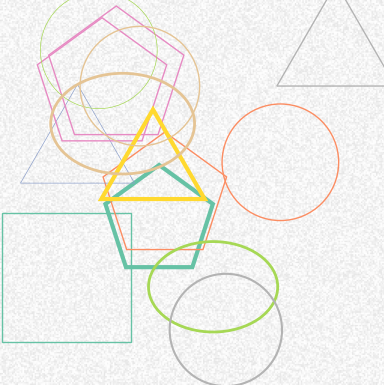[{"shape": "pentagon", "thickness": 3, "radius": 0.73, "center": [0.413, 0.425]}, {"shape": "square", "thickness": 1, "radius": 0.83, "center": [0.173, 0.279]}, {"shape": "pentagon", "thickness": 1, "radius": 0.84, "center": [0.428, 0.488]}, {"shape": "circle", "thickness": 1, "radius": 0.76, "center": [0.728, 0.579]}, {"shape": "triangle", "thickness": 0.5, "radius": 0.86, "center": [0.201, 0.61]}, {"shape": "pentagon", "thickness": 1, "radius": 0.88, "center": [0.265, 0.777]}, {"shape": "pentagon", "thickness": 1, "radius": 0.92, "center": [0.302, 0.8]}, {"shape": "oval", "thickness": 2, "radius": 0.84, "center": [0.554, 0.255]}, {"shape": "circle", "thickness": 0.5, "radius": 0.76, "center": [0.257, 0.87]}, {"shape": "triangle", "thickness": 3, "radius": 0.77, "center": [0.397, 0.56]}, {"shape": "circle", "thickness": 1, "radius": 0.78, "center": [0.363, 0.776]}, {"shape": "oval", "thickness": 2, "radius": 0.93, "center": [0.319, 0.679]}, {"shape": "triangle", "thickness": 1, "radius": 0.89, "center": [0.873, 0.865]}, {"shape": "circle", "thickness": 1.5, "radius": 0.73, "center": [0.587, 0.143]}]